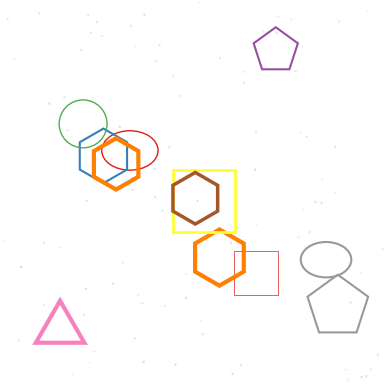[{"shape": "oval", "thickness": 1, "radius": 0.37, "center": [0.337, 0.609]}, {"shape": "square", "thickness": 0.5, "radius": 0.29, "center": [0.666, 0.291]}, {"shape": "hexagon", "thickness": 1.5, "radius": 0.35, "center": [0.269, 0.595]}, {"shape": "circle", "thickness": 1, "radius": 0.31, "center": [0.216, 0.678]}, {"shape": "pentagon", "thickness": 1.5, "radius": 0.3, "center": [0.716, 0.869]}, {"shape": "hexagon", "thickness": 3, "radius": 0.36, "center": [0.57, 0.331]}, {"shape": "hexagon", "thickness": 3, "radius": 0.33, "center": [0.302, 0.574]}, {"shape": "square", "thickness": 2, "radius": 0.4, "center": [0.531, 0.478]}, {"shape": "hexagon", "thickness": 2.5, "radius": 0.34, "center": [0.507, 0.485]}, {"shape": "triangle", "thickness": 3, "radius": 0.36, "center": [0.156, 0.146]}, {"shape": "pentagon", "thickness": 1.5, "radius": 0.41, "center": [0.877, 0.204]}, {"shape": "oval", "thickness": 1.5, "radius": 0.33, "center": [0.847, 0.325]}]